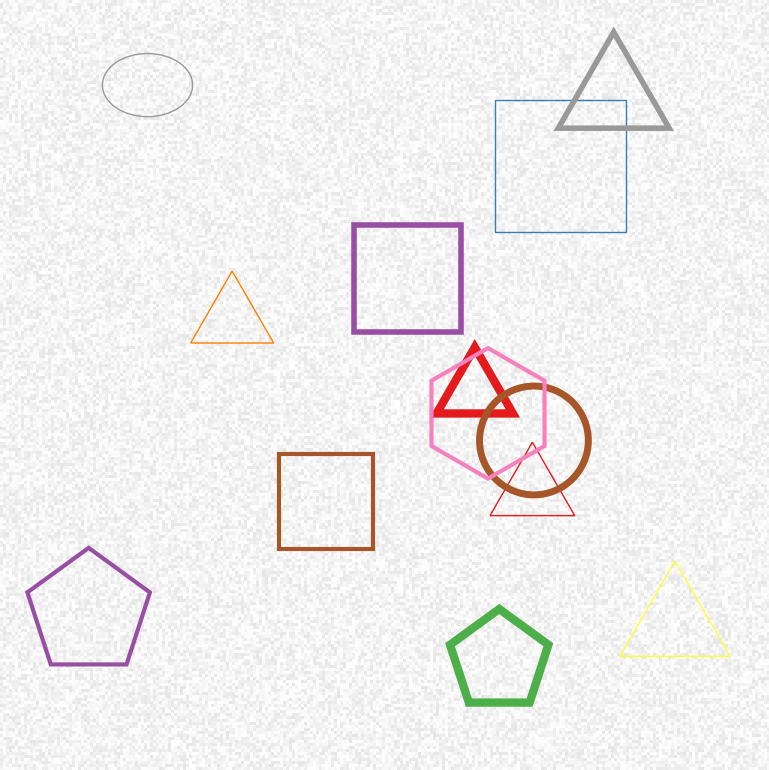[{"shape": "triangle", "thickness": 3, "radius": 0.29, "center": [0.617, 0.492]}, {"shape": "triangle", "thickness": 0.5, "radius": 0.32, "center": [0.691, 0.362]}, {"shape": "square", "thickness": 0.5, "radius": 0.43, "center": [0.728, 0.784]}, {"shape": "pentagon", "thickness": 3, "radius": 0.34, "center": [0.648, 0.142]}, {"shape": "pentagon", "thickness": 1.5, "radius": 0.42, "center": [0.115, 0.205]}, {"shape": "square", "thickness": 2, "radius": 0.35, "center": [0.529, 0.638]}, {"shape": "triangle", "thickness": 0.5, "radius": 0.31, "center": [0.302, 0.586]}, {"shape": "triangle", "thickness": 0.5, "radius": 0.41, "center": [0.877, 0.189]}, {"shape": "circle", "thickness": 2.5, "radius": 0.35, "center": [0.693, 0.428]}, {"shape": "square", "thickness": 1.5, "radius": 0.31, "center": [0.423, 0.349]}, {"shape": "hexagon", "thickness": 1.5, "radius": 0.42, "center": [0.634, 0.463]}, {"shape": "triangle", "thickness": 2, "radius": 0.42, "center": [0.797, 0.875]}, {"shape": "oval", "thickness": 0.5, "radius": 0.29, "center": [0.192, 0.889]}]